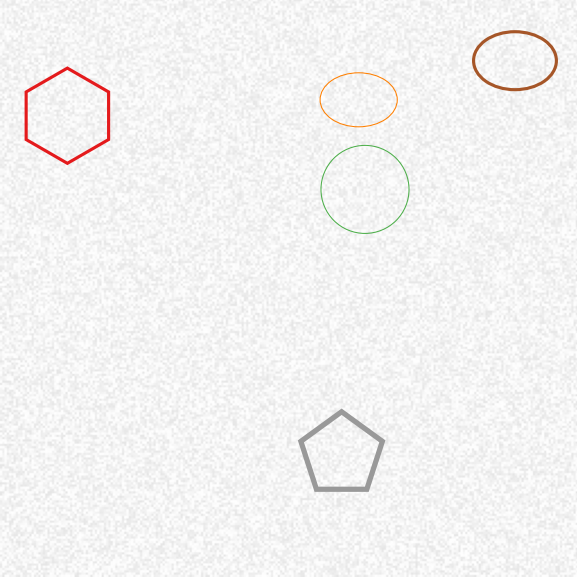[{"shape": "hexagon", "thickness": 1.5, "radius": 0.41, "center": [0.117, 0.799]}, {"shape": "circle", "thickness": 0.5, "radius": 0.38, "center": [0.632, 0.671]}, {"shape": "oval", "thickness": 0.5, "radius": 0.33, "center": [0.621, 0.826]}, {"shape": "oval", "thickness": 1.5, "radius": 0.36, "center": [0.892, 0.894]}, {"shape": "pentagon", "thickness": 2.5, "radius": 0.37, "center": [0.592, 0.212]}]